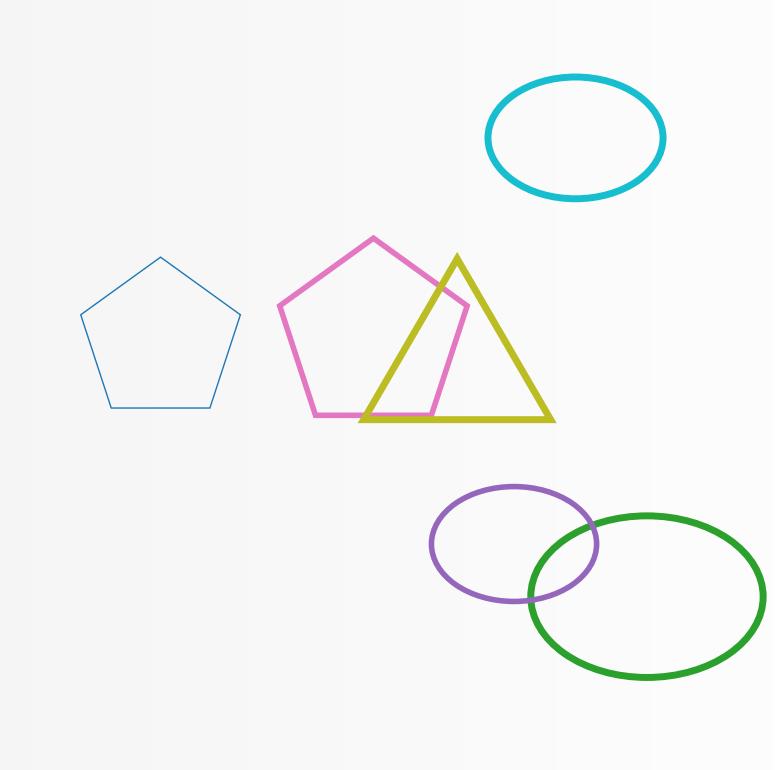[{"shape": "pentagon", "thickness": 0.5, "radius": 0.54, "center": [0.207, 0.558]}, {"shape": "oval", "thickness": 2.5, "radius": 0.75, "center": [0.835, 0.225]}, {"shape": "oval", "thickness": 2, "radius": 0.53, "center": [0.663, 0.293]}, {"shape": "pentagon", "thickness": 2, "radius": 0.64, "center": [0.482, 0.564]}, {"shape": "triangle", "thickness": 2.5, "radius": 0.7, "center": [0.59, 0.525]}, {"shape": "oval", "thickness": 2.5, "radius": 0.56, "center": [0.743, 0.821]}]